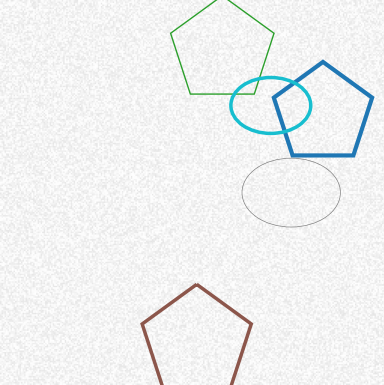[{"shape": "pentagon", "thickness": 3, "radius": 0.67, "center": [0.839, 0.705]}, {"shape": "pentagon", "thickness": 1, "radius": 0.71, "center": [0.577, 0.87]}, {"shape": "pentagon", "thickness": 2.5, "radius": 0.74, "center": [0.511, 0.112]}, {"shape": "oval", "thickness": 0.5, "radius": 0.64, "center": [0.756, 0.5]}, {"shape": "oval", "thickness": 2.5, "radius": 0.52, "center": [0.703, 0.726]}]